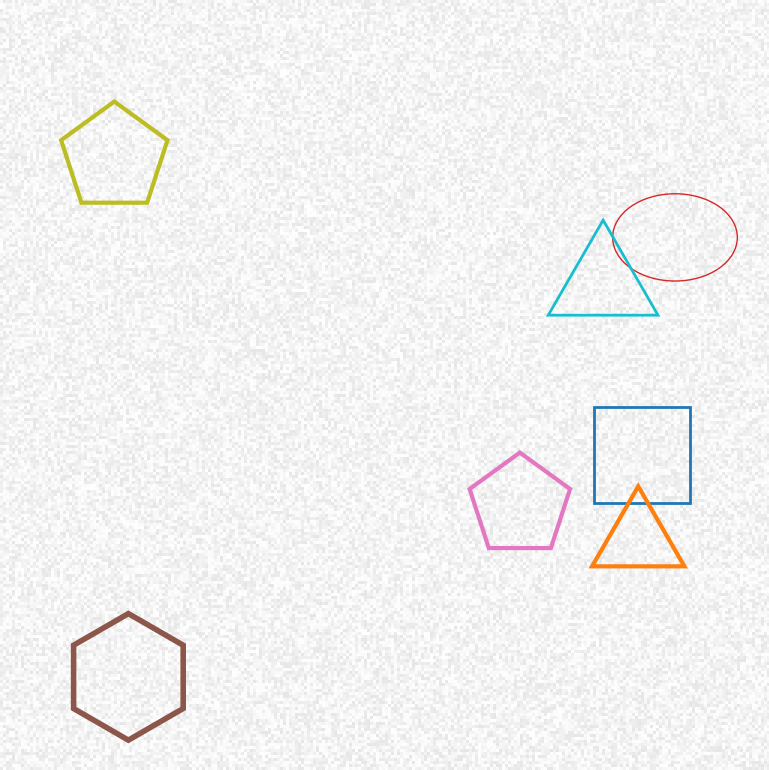[{"shape": "square", "thickness": 1, "radius": 0.31, "center": [0.834, 0.409]}, {"shape": "triangle", "thickness": 1.5, "radius": 0.35, "center": [0.829, 0.299]}, {"shape": "oval", "thickness": 0.5, "radius": 0.4, "center": [0.877, 0.692]}, {"shape": "hexagon", "thickness": 2, "radius": 0.41, "center": [0.167, 0.121]}, {"shape": "pentagon", "thickness": 1.5, "radius": 0.34, "center": [0.675, 0.344]}, {"shape": "pentagon", "thickness": 1.5, "radius": 0.36, "center": [0.148, 0.795]}, {"shape": "triangle", "thickness": 1, "radius": 0.41, "center": [0.783, 0.632]}]